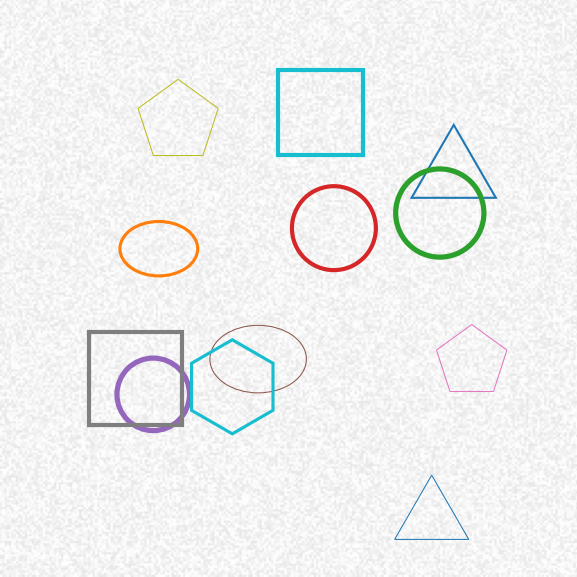[{"shape": "triangle", "thickness": 0.5, "radius": 0.37, "center": [0.748, 0.102]}, {"shape": "triangle", "thickness": 1, "radius": 0.42, "center": [0.786, 0.699]}, {"shape": "oval", "thickness": 1.5, "radius": 0.34, "center": [0.275, 0.568]}, {"shape": "circle", "thickness": 2.5, "radius": 0.38, "center": [0.762, 0.63]}, {"shape": "circle", "thickness": 2, "radius": 0.36, "center": [0.578, 0.604]}, {"shape": "circle", "thickness": 2.5, "radius": 0.31, "center": [0.265, 0.316]}, {"shape": "oval", "thickness": 0.5, "radius": 0.42, "center": [0.447, 0.377]}, {"shape": "pentagon", "thickness": 0.5, "radius": 0.32, "center": [0.817, 0.373]}, {"shape": "square", "thickness": 2, "radius": 0.4, "center": [0.235, 0.344]}, {"shape": "pentagon", "thickness": 0.5, "radius": 0.36, "center": [0.308, 0.789]}, {"shape": "square", "thickness": 2, "radius": 0.37, "center": [0.555, 0.804]}, {"shape": "hexagon", "thickness": 1.5, "radius": 0.41, "center": [0.402, 0.329]}]